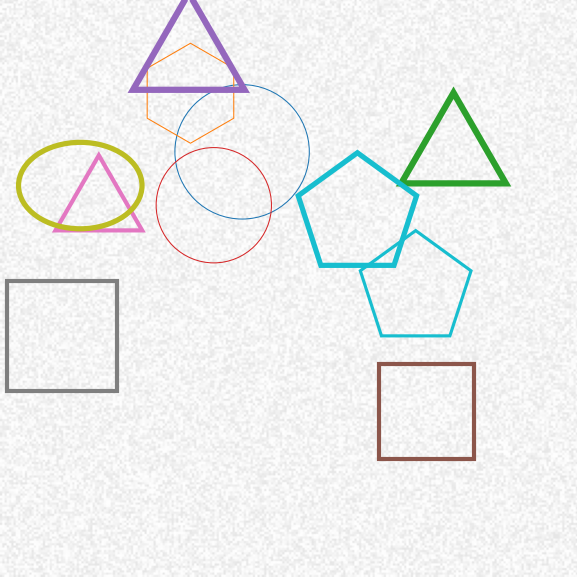[{"shape": "circle", "thickness": 0.5, "radius": 0.58, "center": [0.419, 0.736]}, {"shape": "hexagon", "thickness": 0.5, "radius": 0.43, "center": [0.33, 0.838]}, {"shape": "triangle", "thickness": 3, "radius": 0.52, "center": [0.785, 0.734]}, {"shape": "circle", "thickness": 0.5, "radius": 0.5, "center": [0.37, 0.644]}, {"shape": "triangle", "thickness": 3, "radius": 0.56, "center": [0.327, 0.899]}, {"shape": "square", "thickness": 2, "radius": 0.41, "center": [0.738, 0.287]}, {"shape": "triangle", "thickness": 2, "radius": 0.43, "center": [0.171, 0.644]}, {"shape": "square", "thickness": 2, "radius": 0.48, "center": [0.108, 0.417]}, {"shape": "oval", "thickness": 2.5, "radius": 0.53, "center": [0.139, 0.678]}, {"shape": "pentagon", "thickness": 1.5, "radius": 0.5, "center": [0.72, 0.499]}, {"shape": "pentagon", "thickness": 2.5, "radius": 0.54, "center": [0.619, 0.627]}]